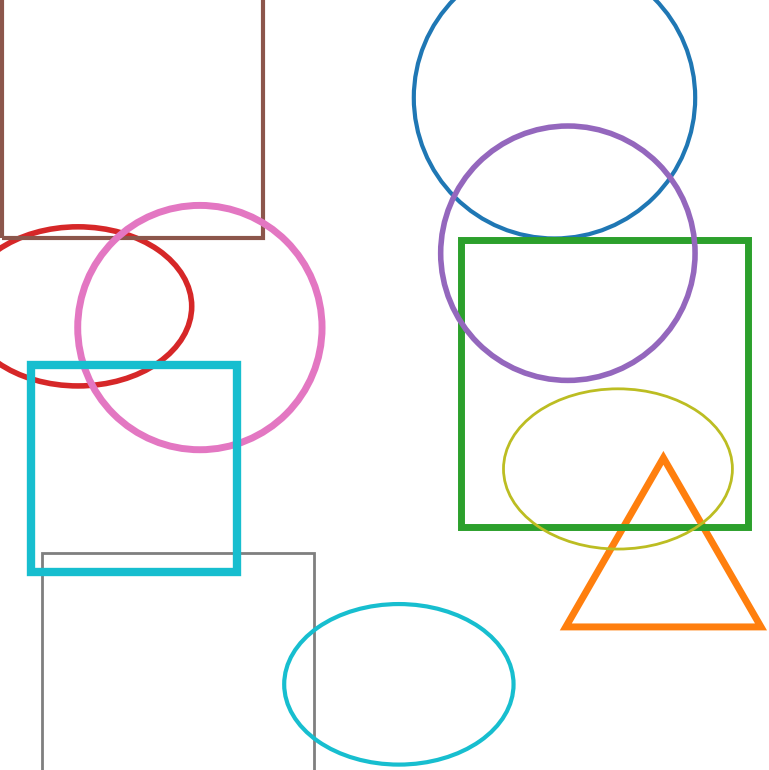[{"shape": "circle", "thickness": 1.5, "radius": 0.91, "center": [0.72, 0.873]}, {"shape": "triangle", "thickness": 2.5, "radius": 0.73, "center": [0.862, 0.259]}, {"shape": "square", "thickness": 2.5, "radius": 0.93, "center": [0.785, 0.502]}, {"shape": "oval", "thickness": 2, "radius": 0.74, "center": [0.101, 0.602]}, {"shape": "circle", "thickness": 2, "radius": 0.83, "center": [0.737, 0.671]}, {"shape": "square", "thickness": 1.5, "radius": 0.85, "center": [0.173, 0.86]}, {"shape": "circle", "thickness": 2.5, "radius": 0.79, "center": [0.26, 0.575]}, {"shape": "square", "thickness": 1, "radius": 0.88, "center": [0.231, 0.105]}, {"shape": "oval", "thickness": 1, "radius": 0.74, "center": [0.803, 0.391]}, {"shape": "square", "thickness": 3, "radius": 0.67, "center": [0.174, 0.392]}, {"shape": "oval", "thickness": 1.5, "radius": 0.74, "center": [0.518, 0.111]}]